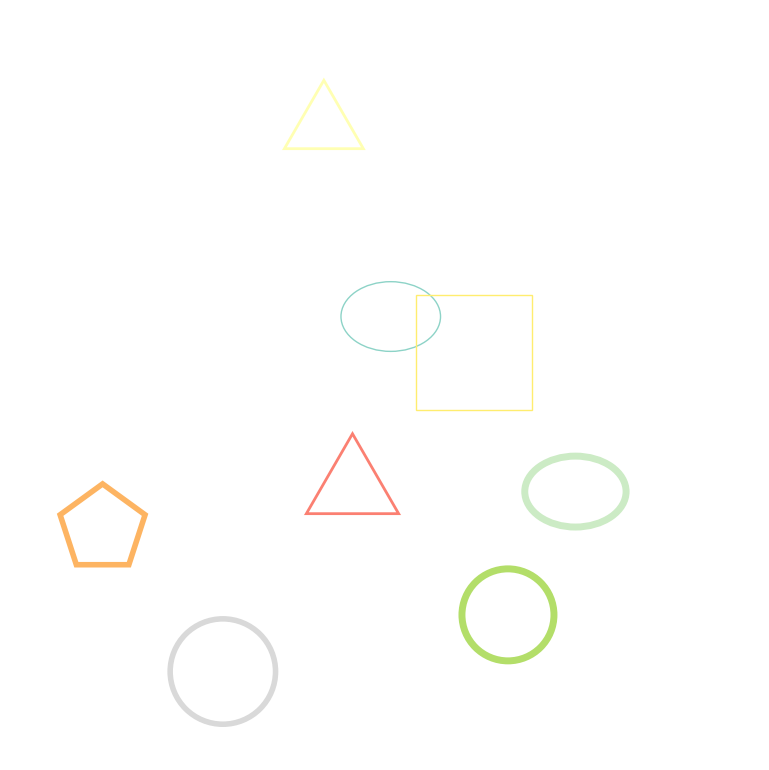[{"shape": "oval", "thickness": 0.5, "radius": 0.32, "center": [0.507, 0.589]}, {"shape": "triangle", "thickness": 1, "radius": 0.3, "center": [0.421, 0.837]}, {"shape": "triangle", "thickness": 1, "radius": 0.35, "center": [0.458, 0.367]}, {"shape": "pentagon", "thickness": 2, "radius": 0.29, "center": [0.133, 0.314]}, {"shape": "circle", "thickness": 2.5, "radius": 0.3, "center": [0.66, 0.201]}, {"shape": "circle", "thickness": 2, "radius": 0.34, "center": [0.289, 0.128]}, {"shape": "oval", "thickness": 2.5, "radius": 0.33, "center": [0.747, 0.362]}, {"shape": "square", "thickness": 0.5, "radius": 0.37, "center": [0.616, 0.542]}]